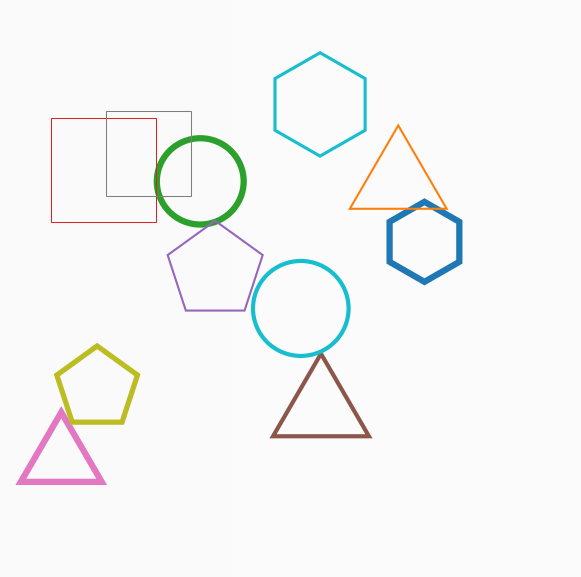[{"shape": "hexagon", "thickness": 3, "radius": 0.35, "center": [0.73, 0.58]}, {"shape": "triangle", "thickness": 1, "radius": 0.48, "center": [0.685, 0.686]}, {"shape": "circle", "thickness": 3, "radius": 0.37, "center": [0.345, 0.685]}, {"shape": "square", "thickness": 0.5, "radius": 0.45, "center": [0.178, 0.705]}, {"shape": "pentagon", "thickness": 1, "radius": 0.43, "center": [0.37, 0.531]}, {"shape": "triangle", "thickness": 2, "radius": 0.48, "center": [0.552, 0.291]}, {"shape": "triangle", "thickness": 3, "radius": 0.4, "center": [0.105, 0.205]}, {"shape": "square", "thickness": 0.5, "radius": 0.37, "center": [0.256, 0.733]}, {"shape": "pentagon", "thickness": 2.5, "radius": 0.36, "center": [0.167, 0.327]}, {"shape": "circle", "thickness": 2, "radius": 0.41, "center": [0.517, 0.465]}, {"shape": "hexagon", "thickness": 1.5, "radius": 0.45, "center": [0.551, 0.818]}]